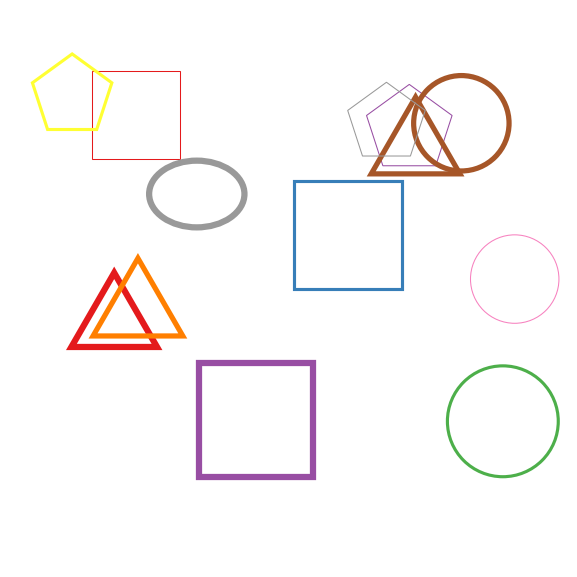[{"shape": "square", "thickness": 0.5, "radius": 0.38, "center": [0.236, 0.8]}, {"shape": "triangle", "thickness": 3, "radius": 0.43, "center": [0.198, 0.441]}, {"shape": "square", "thickness": 1.5, "radius": 0.47, "center": [0.603, 0.592]}, {"shape": "circle", "thickness": 1.5, "radius": 0.48, "center": [0.871, 0.27]}, {"shape": "square", "thickness": 3, "radius": 0.49, "center": [0.443, 0.271]}, {"shape": "pentagon", "thickness": 0.5, "radius": 0.39, "center": [0.709, 0.775]}, {"shape": "triangle", "thickness": 2.5, "radius": 0.45, "center": [0.239, 0.462]}, {"shape": "pentagon", "thickness": 1.5, "radius": 0.36, "center": [0.125, 0.833]}, {"shape": "triangle", "thickness": 2.5, "radius": 0.44, "center": [0.72, 0.742]}, {"shape": "circle", "thickness": 2.5, "radius": 0.41, "center": [0.799, 0.786]}, {"shape": "circle", "thickness": 0.5, "radius": 0.38, "center": [0.891, 0.516]}, {"shape": "oval", "thickness": 3, "radius": 0.41, "center": [0.341, 0.663]}, {"shape": "pentagon", "thickness": 0.5, "radius": 0.35, "center": [0.669, 0.786]}]